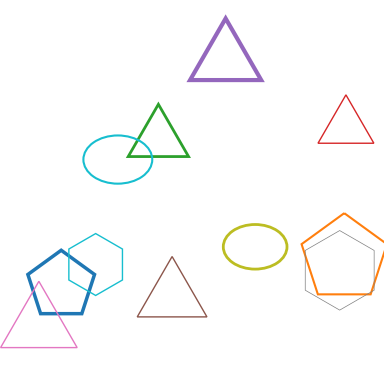[{"shape": "pentagon", "thickness": 2.5, "radius": 0.46, "center": [0.159, 0.259]}, {"shape": "pentagon", "thickness": 1.5, "radius": 0.58, "center": [0.894, 0.33]}, {"shape": "triangle", "thickness": 2, "radius": 0.45, "center": [0.411, 0.639]}, {"shape": "triangle", "thickness": 1, "radius": 0.42, "center": [0.899, 0.67]}, {"shape": "triangle", "thickness": 3, "radius": 0.53, "center": [0.586, 0.845]}, {"shape": "triangle", "thickness": 1, "radius": 0.52, "center": [0.447, 0.229]}, {"shape": "triangle", "thickness": 1, "radius": 0.57, "center": [0.101, 0.155]}, {"shape": "hexagon", "thickness": 0.5, "radius": 0.52, "center": [0.882, 0.298]}, {"shape": "oval", "thickness": 2, "radius": 0.41, "center": [0.663, 0.359]}, {"shape": "oval", "thickness": 1.5, "radius": 0.45, "center": [0.306, 0.586]}, {"shape": "hexagon", "thickness": 1, "radius": 0.4, "center": [0.248, 0.313]}]